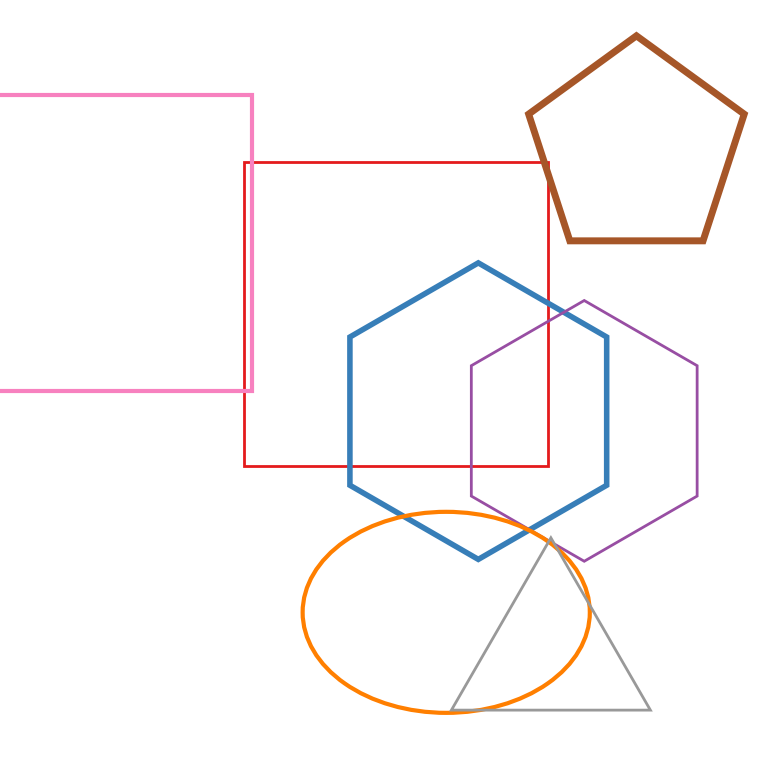[{"shape": "square", "thickness": 1, "radius": 0.99, "center": [0.514, 0.592]}, {"shape": "hexagon", "thickness": 2, "radius": 0.96, "center": [0.621, 0.466]}, {"shape": "hexagon", "thickness": 1, "radius": 0.85, "center": [0.759, 0.44]}, {"shape": "oval", "thickness": 1.5, "radius": 0.93, "center": [0.58, 0.205]}, {"shape": "pentagon", "thickness": 2.5, "radius": 0.74, "center": [0.827, 0.806]}, {"shape": "square", "thickness": 1.5, "radius": 0.96, "center": [0.135, 0.685]}, {"shape": "triangle", "thickness": 1, "radius": 0.75, "center": [0.715, 0.152]}]